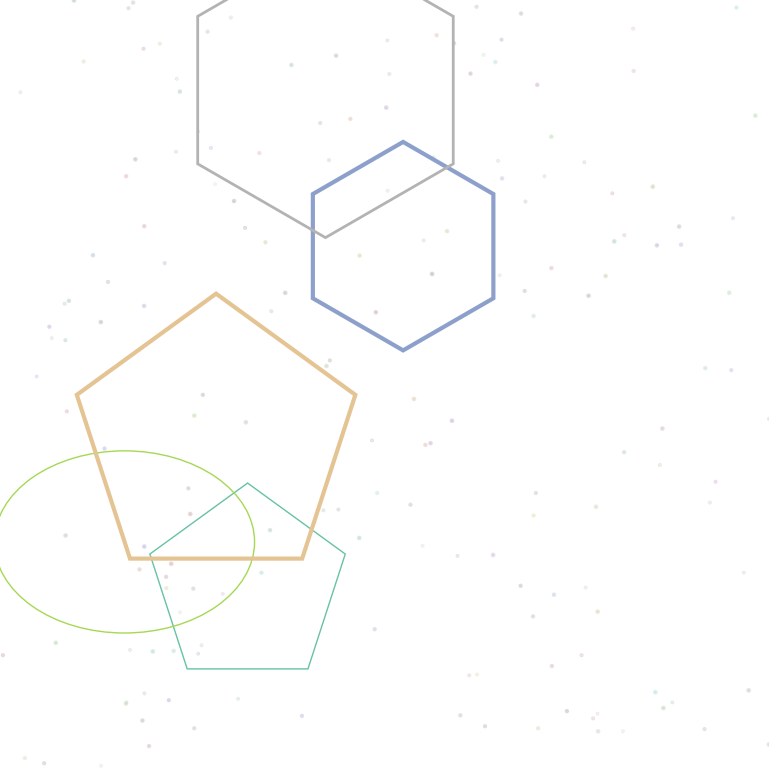[{"shape": "pentagon", "thickness": 0.5, "radius": 0.67, "center": [0.322, 0.239]}, {"shape": "hexagon", "thickness": 1.5, "radius": 0.68, "center": [0.524, 0.68]}, {"shape": "oval", "thickness": 0.5, "radius": 0.84, "center": [0.162, 0.296]}, {"shape": "pentagon", "thickness": 1.5, "radius": 0.95, "center": [0.281, 0.428]}, {"shape": "hexagon", "thickness": 1, "radius": 0.96, "center": [0.423, 0.883]}]